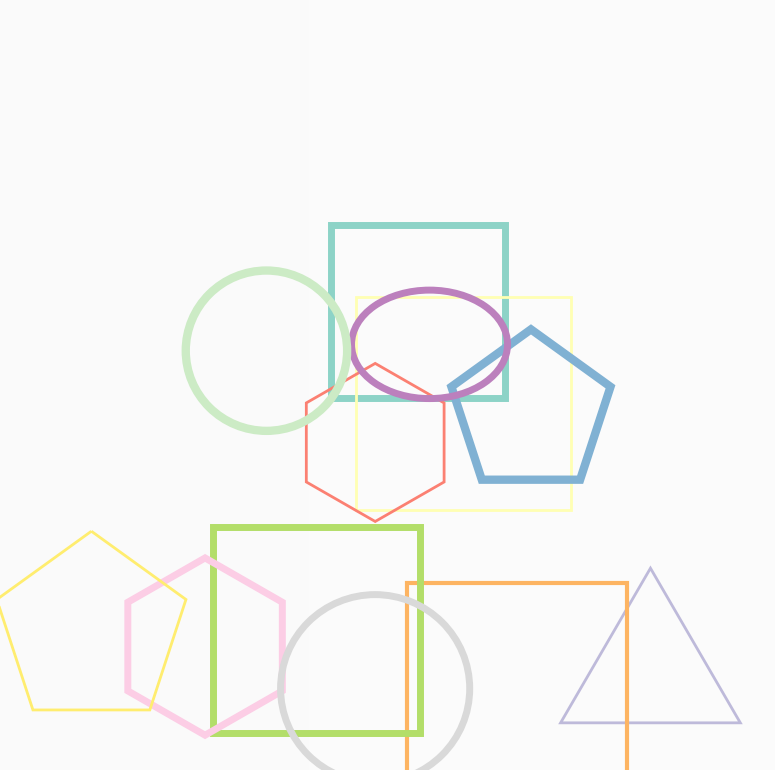[{"shape": "square", "thickness": 2.5, "radius": 0.56, "center": [0.539, 0.595]}, {"shape": "square", "thickness": 1, "radius": 0.69, "center": [0.598, 0.476]}, {"shape": "triangle", "thickness": 1, "radius": 0.67, "center": [0.839, 0.128]}, {"shape": "hexagon", "thickness": 1, "radius": 0.51, "center": [0.484, 0.425]}, {"shape": "pentagon", "thickness": 3, "radius": 0.54, "center": [0.685, 0.464]}, {"shape": "square", "thickness": 1.5, "radius": 0.71, "center": [0.667, 0.1]}, {"shape": "square", "thickness": 2.5, "radius": 0.67, "center": [0.408, 0.182]}, {"shape": "hexagon", "thickness": 2.5, "radius": 0.58, "center": [0.265, 0.16]}, {"shape": "circle", "thickness": 2.5, "radius": 0.61, "center": [0.484, 0.106]}, {"shape": "oval", "thickness": 2.5, "radius": 0.5, "center": [0.554, 0.553]}, {"shape": "circle", "thickness": 3, "radius": 0.52, "center": [0.344, 0.545]}, {"shape": "pentagon", "thickness": 1, "radius": 0.64, "center": [0.118, 0.182]}]